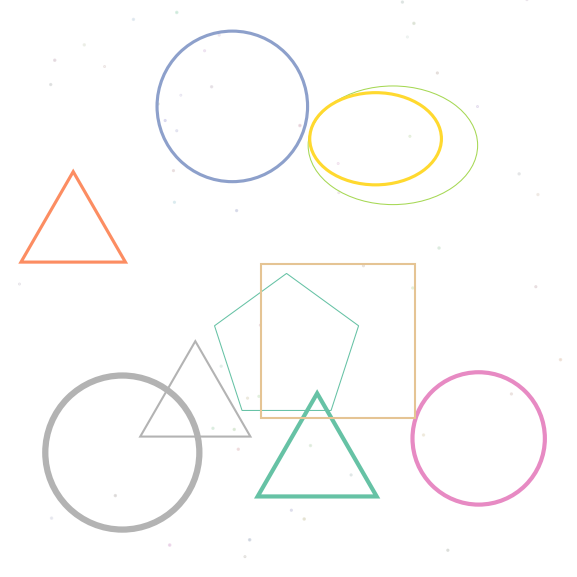[{"shape": "triangle", "thickness": 2, "radius": 0.6, "center": [0.549, 0.199]}, {"shape": "pentagon", "thickness": 0.5, "radius": 0.66, "center": [0.496, 0.394]}, {"shape": "triangle", "thickness": 1.5, "radius": 0.52, "center": [0.127, 0.597]}, {"shape": "circle", "thickness": 1.5, "radius": 0.65, "center": [0.402, 0.815]}, {"shape": "circle", "thickness": 2, "radius": 0.57, "center": [0.829, 0.24]}, {"shape": "oval", "thickness": 0.5, "radius": 0.73, "center": [0.68, 0.748]}, {"shape": "oval", "thickness": 1.5, "radius": 0.57, "center": [0.65, 0.759]}, {"shape": "square", "thickness": 1, "radius": 0.67, "center": [0.585, 0.408]}, {"shape": "circle", "thickness": 3, "radius": 0.67, "center": [0.212, 0.216]}, {"shape": "triangle", "thickness": 1, "radius": 0.55, "center": [0.338, 0.298]}]